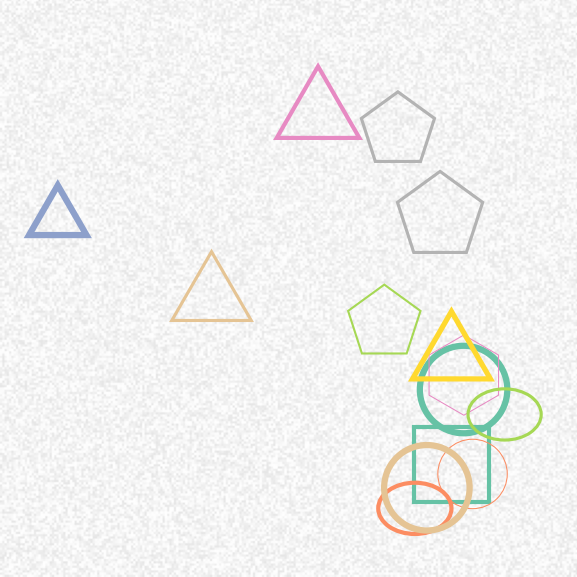[{"shape": "circle", "thickness": 3, "radius": 0.38, "center": [0.803, 0.325]}, {"shape": "square", "thickness": 2, "radius": 0.32, "center": [0.782, 0.195]}, {"shape": "oval", "thickness": 2, "radius": 0.32, "center": [0.718, 0.119]}, {"shape": "circle", "thickness": 0.5, "radius": 0.3, "center": [0.818, 0.178]}, {"shape": "triangle", "thickness": 3, "radius": 0.29, "center": [0.1, 0.621]}, {"shape": "triangle", "thickness": 2, "radius": 0.41, "center": [0.551, 0.802]}, {"shape": "hexagon", "thickness": 0.5, "radius": 0.35, "center": [0.803, 0.35]}, {"shape": "pentagon", "thickness": 1, "radius": 0.33, "center": [0.665, 0.44]}, {"shape": "oval", "thickness": 1.5, "radius": 0.32, "center": [0.874, 0.281]}, {"shape": "triangle", "thickness": 2.5, "radius": 0.39, "center": [0.782, 0.382]}, {"shape": "circle", "thickness": 3, "radius": 0.37, "center": [0.739, 0.155]}, {"shape": "triangle", "thickness": 1.5, "radius": 0.4, "center": [0.366, 0.484]}, {"shape": "pentagon", "thickness": 1.5, "radius": 0.39, "center": [0.762, 0.625]}, {"shape": "pentagon", "thickness": 1.5, "radius": 0.33, "center": [0.689, 0.773]}]